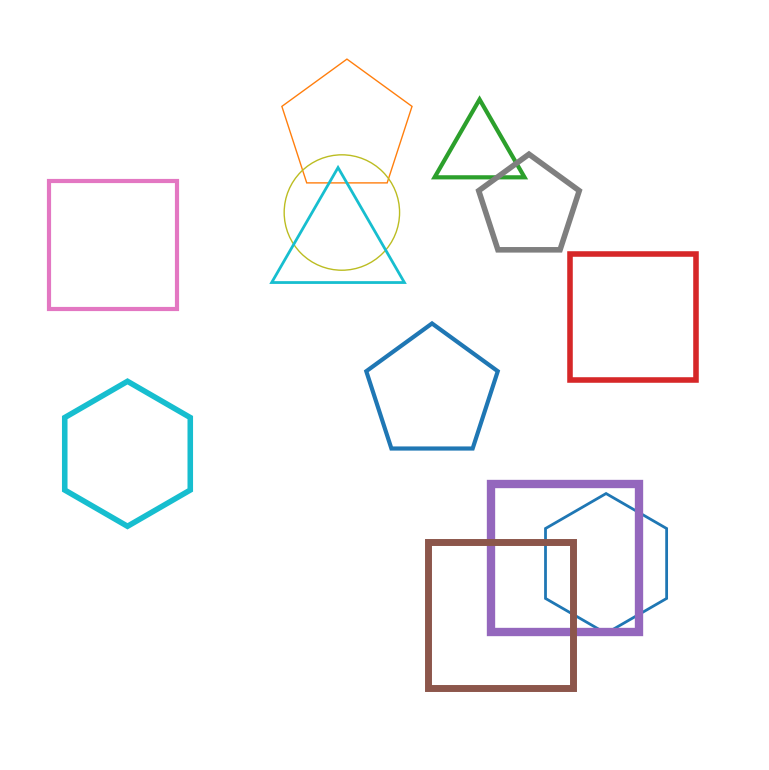[{"shape": "hexagon", "thickness": 1, "radius": 0.45, "center": [0.787, 0.268]}, {"shape": "pentagon", "thickness": 1.5, "radius": 0.45, "center": [0.561, 0.49]}, {"shape": "pentagon", "thickness": 0.5, "radius": 0.44, "center": [0.451, 0.834]}, {"shape": "triangle", "thickness": 1.5, "radius": 0.34, "center": [0.623, 0.803]}, {"shape": "square", "thickness": 2, "radius": 0.41, "center": [0.822, 0.588]}, {"shape": "square", "thickness": 3, "radius": 0.48, "center": [0.734, 0.276]}, {"shape": "square", "thickness": 2.5, "radius": 0.47, "center": [0.65, 0.201]}, {"shape": "square", "thickness": 1.5, "radius": 0.41, "center": [0.146, 0.682]}, {"shape": "pentagon", "thickness": 2, "radius": 0.34, "center": [0.687, 0.731]}, {"shape": "circle", "thickness": 0.5, "radius": 0.37, "center": [0.444, 0.724]}, {"shape": "hexagon", "thickness": 2, "radius": 0.47, "center": [0.166, 0.411]}, {"shape": "triangle", "thickness": 1, "radius": 0.5, "center": [0.439, 0.683]}]